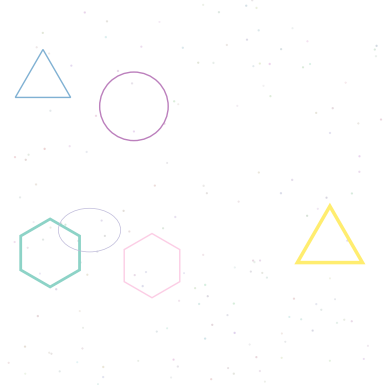[{"shape": "hexagon", "thickness": 2, "radius": 0.44, "center": [0.13, 0.343]}, {"shape": "oval", "thickness": 0.5, "radius": 0.4, "center": [0.232, 0.402]}, {"shape": "triangle", "thickness": 1, "radius": 0.41, "center": [0.112, 0.788]}, {"shape": "hexagon", "thickness": 1, "radius": 0.42, "center": [0.395, 0.31]}, {"shape": "circle", "thickness": 1, "radius": 0.44, "center": [0.348, 0.724]}, {"shape": "triangle", "thickness": 2.5, "radius": 0.49, "center": [0.857, 0.367]}]